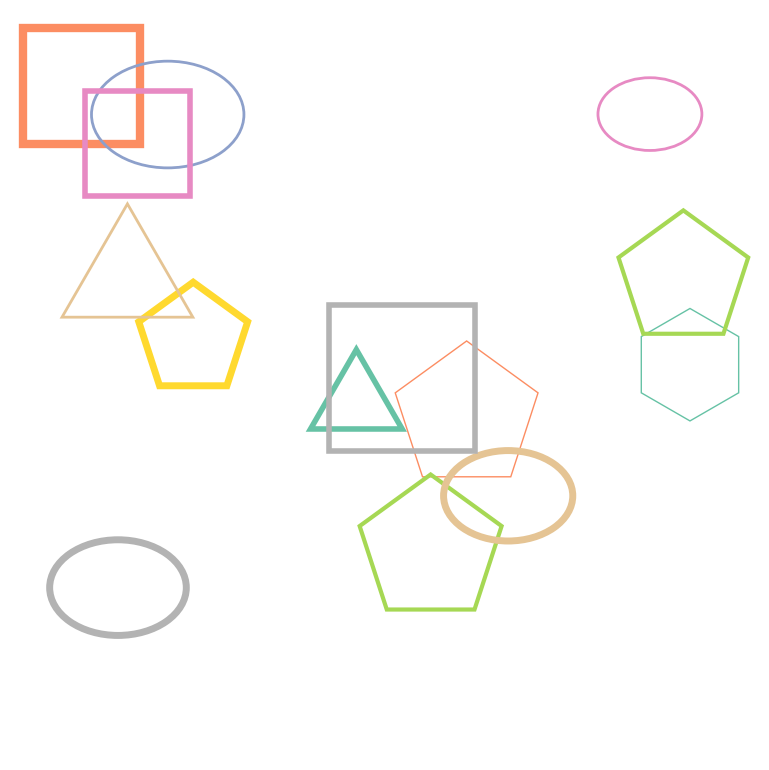[{"shape": "triangle", "thickness": 2, "radius": 0.34, "center": [0.463, 0.477]}, {"shape": "hexagon", "thickness": 0.5, "radius": 0.37, "center": [0.896, 0.526]}, {"shape": "pentagon", "thickness": 0.5, "radius": 0.49, "center": [0.606, 0.46]}, {"shape": "square", "thickness": 3, "radius": 0.38, "center": [0.106, 0.888]}, {"shape": "oval", "thickness": 1, "radius": 0.49, "center": [0.218, 0.851]}, {"shape": "square", "thickness": 2, "radius": 0.34, "center": [0.179, 0.814]}, {"shape": "oval", "thickness": 1, "radius": 0.34, "center": [0.844, 0.852]}, {"shape": "pentagon", "thickness": 1.5, "radius": 0.44, "center": [0.887, 0.638]}, {"shape": "pentagon", "thickness": 1.5, "radius": 0.48, "center": [0.559, 0.287]}, {"shape": "pentagon", "thickness": 2.5, "radius": 0.37, "center": [0.251, 0.559]}, {"shape": "triangle", "thickness": 1, "radius": 0.49, "center": [0.165, 0.637]}, {"shape": "oval", "thickness": 2.5, "radius": 0.42, "center": [0.66, 0.356]}, {"shape": "square", "thickness": 2, "radius": 0.48, "center": [0.522, 0.509]}, {"shape": "oval", "thickness": 2.5, "radius": 0.44, "center": [0.153, 0.237]}]